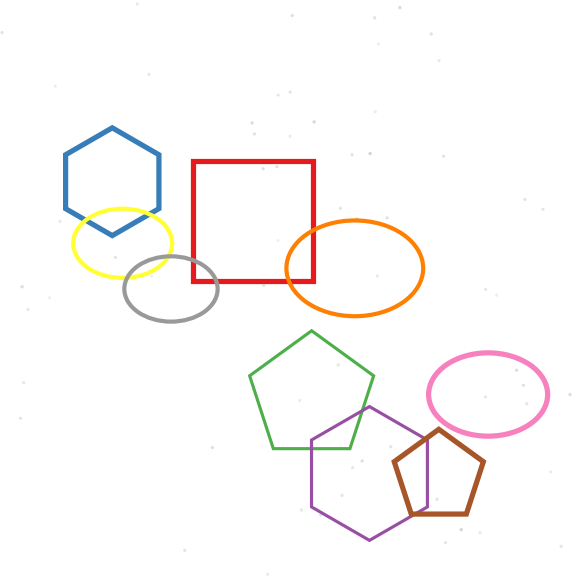[{"shape": "square", "thickness": 2.5, "radius": 0.52, "center": [0.439, 0.617]}, {"shape": "hexagon", "thickness": 2.5, "radius": 0.47, "center": [0.194, 0.684]}, {"shape": "pentagon", "thickness": 1.5, "radius": 0.56, "center": [0.54, 0.314]}, {"shape": "hexagon", "thickness": 1.5, "radius": 0.58, "center": [0.64, 0.179]}, {"shape": "oval", "thickness": 2, "radius": 0.59, "center": [0.614, 0.534]}, {"shape": "oval", "thickness": 2, "radius": 0.43, "center": [0.212, 0.578]}, {"shape": "pentagon", "thickness": 2.5, "radius": 0.41, "center": [0.76, 0.175]}, {"shape": "oval", "thickness": 2.5, "radius": 0.52, "center": [0.845, 0.316]}, {"shape": "oval", "thickness": 2, "radius": 0.4, "center": [0.296, 0.499]}]